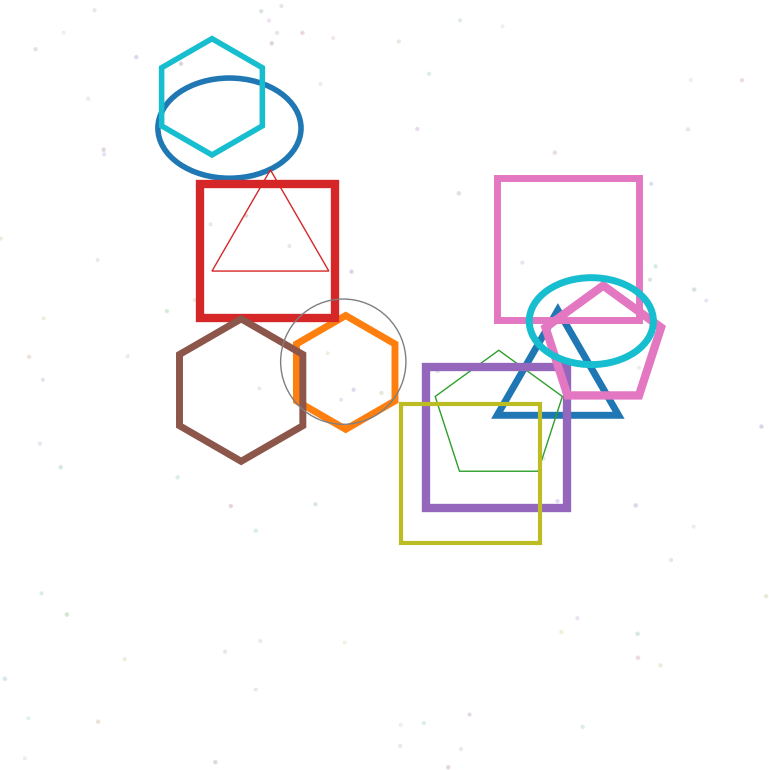[{"shape": "oval", "thickness": 2, "radius": 0.46, "center": [0.298, 0.834]}, {"shape": "triangle", "thickness": 2.5, "radius": 0.46, "center": [0.724, 0.506]}, {"shape": "hexagon", "thickness": 2.5, "radius": 0.37, "center": [0.449, 0.516]}, {"shape": "pentagon", "thickness": 0.5, "radius": 0.43, "center": [0.648, 0.458]}, {"shape": "triangle", "thickness": 0.5, "radius": 0.44, "center": [0.351, 0.692]}, {"shape": "square", "thickness": 3, "radius": 0.44, "center": [0.347, 0.674]}, {"shape": "square", "thickness": 3, "radius": 0.46, "center": [0.645, 0.431]}, {"shape": "hexagon", "thickness": 2.5, "radius": 0.46, "center": [0.313, 0.493]}, {"shape": "pentagon", "thickness": 3, "radius": 0.39, "center": [0.783, 0.55]}, {"shape": "square", "thickness": 2.5, "radius": 0.46, "center": [0.737, 0.677]}, {"shape": "circle", "thickness": 0.5, "radius": 0.41, "center": [0.446, 0.53]}, {"shape": "square", "thickness": 1.5, "radius": 0.45, "center": [0.611, 0.385]}, {"shape": "oval", "thickness": 2.5, "radius": 0.4, "center": [0.768, 0.583]}, {"shape": "hexagon", "thickness": 2, "radius": 0.38, "center": [0.275, 0.874]}]